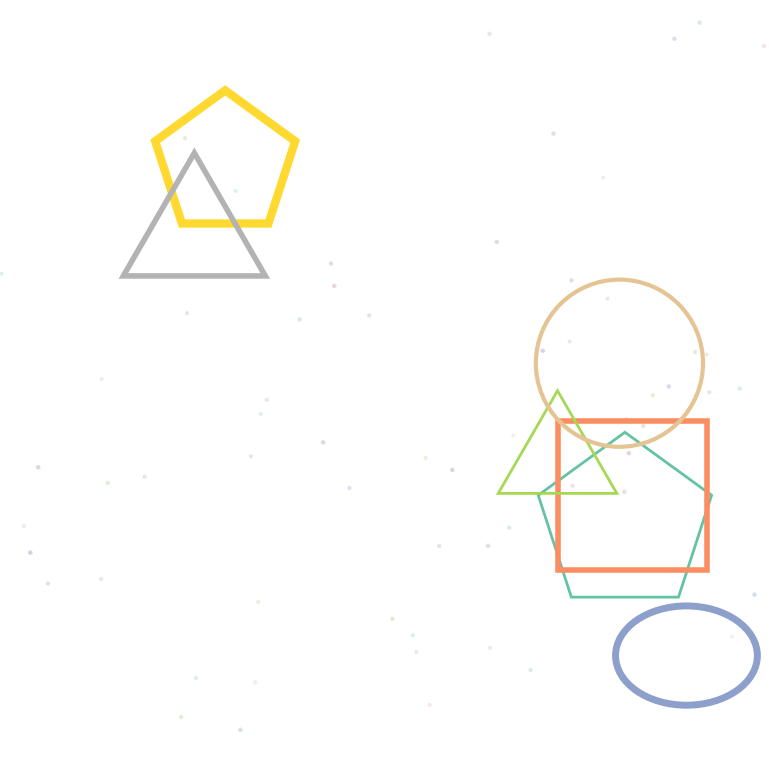[{"shape": "pentagon", "thickness": 1, "radius": 0.59, "center": [0.812, 0.32]}, {"shape": "square", "thickness": 2, "radius": 0.48, "center": [0.821, 0.356]}, {"shape": "oval", "thickness": 2.5, "radius": 0.46, "center": [0.892, 0.149]}, {"shape": "triangle", "thickness": 1, "radius": 0.44, "center": [0.724, 0.404]}, {"shape": "pentagon", "thickness": 3, "radius": 0.48, "center": [0.292, 0.787]}, {"shape": "circle", "thickness": 1.5, "radius": 0.54, "center": [0.804, 0.528]}, {"shape": "triangle", "thickness": 2, "radius": 0.53, "center": [0.252, 0.695]}]